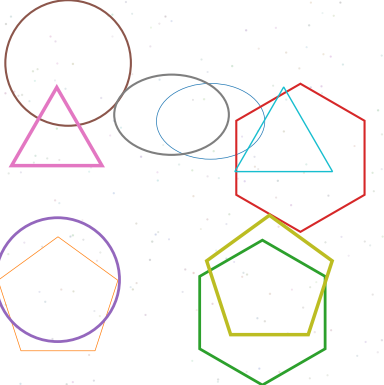[{"shape": "oval", "thickness": 0.5, "radius": 0.7, "center": [0.547, 0.685]}, {"shape": "pentagon", "thickness": 0.5, "radius": 0.82, "center": [0.151, 0.221]}, {"shape": "hexagon", "thickness": 2, "radius": 0.94, "center": [0.682, 0.188]}, {"shape": "hexagon", "thickness": 1.5, "radius": 0.96, "center": [0.78, 0.59]}, {"shape": "circle", "thickness": 2, "radius": 0.8, "center": [0.15, 0.274]}, {"shape": "circle", "thickness": 1.5, "radius": 0.82, "center": [0.177, 0.836]}, {"shape": "triangle", "thickness": 2.5, "radius": 0.68, "center": [0.147, 0.638]}, {"shape": "oval", "thickness": 1.5, "radius": 0.74, "center": [0.446, 0.702]}, {"shape": "pentagon", "thickness": 2.5, "radius": 0.86, "center": [0.7, 0.269]}, {"shape": "triangle", "thickness": 1, "radius": 0.73, "center": [0.737, 0.628]}]